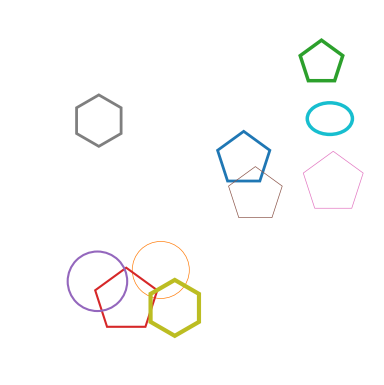[{"shape": "pentagon", "thickness": 2, "radius": 0.36, "center": [0.633, 0.588]}, {"shape": "circle", "thickness": 0.5, "radius": 0.37, "center": [0.418, 0.299]}, {"shape": "pentagon", "thickness": 2.5, "radius": 0.29, "center": [0.835, 0.837]}, {"shape": "pentagon", "thickness": 1.5, "radius": 0.42, "center": [0.328, 0.22]}, {"shape": "circle", "thickness": 1.5, "radius": 0.39, "center": [0.253, 0.269]}, {"shape": "pentagon", "thickness": 0.5, "radius": 0.37, "center": [0.663, 0.494]}, {"shape": "pentagon", "thickness": 0.5, "radius": 0.41, "center": [0.866, 0.525]}, {"shape": "hexagon", "thickness": 2, "radius": 0.33, "center": [0.257, 0.687]}, {"shape": "hexagon", "thickness": 3, "radius": 0.36, "center": [0.454, 0.2]}, {"shape": "oval", "thickness": 2.5, "radius": 0.29, "center": [0.857, 0.692]}]